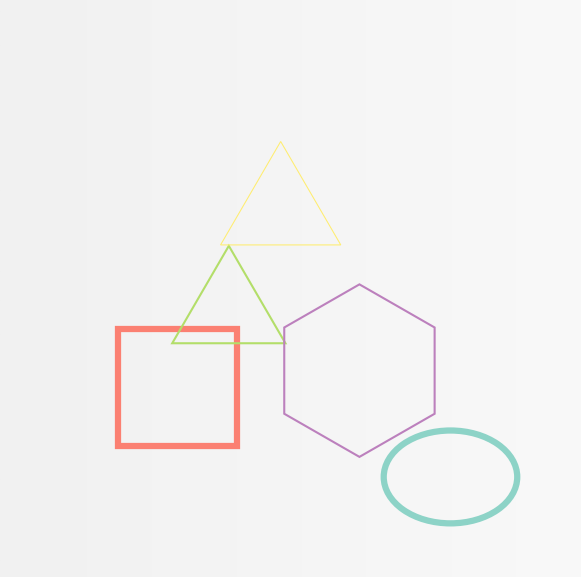[{"shape": "oval", "thickness": 3, "radius": 0.57, "center": [0.775, 0.173]}, {"shape": "square", "thickness": 3, "radius": 0.51, "center": [0.305, 0.328]}, {"shape": "triangle", "thickness": 1, "radius": 0.56, "center": [0.394, 0.461]}, {"shape": "hexagon", "thickness": 1, "radius": 0.75, "center": [0.618, 0.357]}, {"shape": "triangle", "thickness": 0.5, "radius": 0.6, "center": [0.483, 0.635]}]